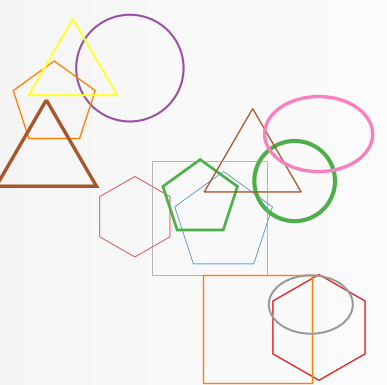[{"shape": "hexagon", "thickness": 1, "radius": 0.69, "center": [0.823, 0.15]}, {"shape": "hexagon", "thickness": 0.5, "radius": 0.52, "center": [0.348, 0.437]}, {"shape": "pentagon", "thickness": 0.5, "radius": 0.66, "center": [0.577, 0.422]}, {"shape": "pentagon", "thickness": 2, "radius": 0.51, "center": [0.517, 0.484]}, {"shape": "circle", "thickness": 3, "radius": 0.52, "center": [0.76, 0.53]}, {"shape": "circle", "thickness": 1.5, "radius": 0.69, "center": [0.335, 0.823]}, {"shape": "square", "thickness": 1, "radius": 0.7, "center": [0.664, 0.145]}, {"shape": "pentagon", "thickness": 1, "radius": 0.56, "center": [0.14, 0.73]}, {"shape": "triangle", "thickness": 1.5, "radius": 0.66, "center": [0.188, 0.819]}, {"shape": "triangle", "thickness": 1, "radius": 0.72, "center": [0.652, 0.574]}, {"shape": "triangle", "thickness": 2.5, "radius": 0.75, "center": [0.12, 0.591]}, {"shape": "oval", "thickness": 2.5, "radius": 0.7, "center": [0.822, 0.652]}, {"shape": "oval", "thickness": 1.5, "radius": 0.54, "center": [0.802, 0.209]}, {"shape": "square", "thickness": 0.5, "radius": 0.74, "center": [0.54, 0.433]}]